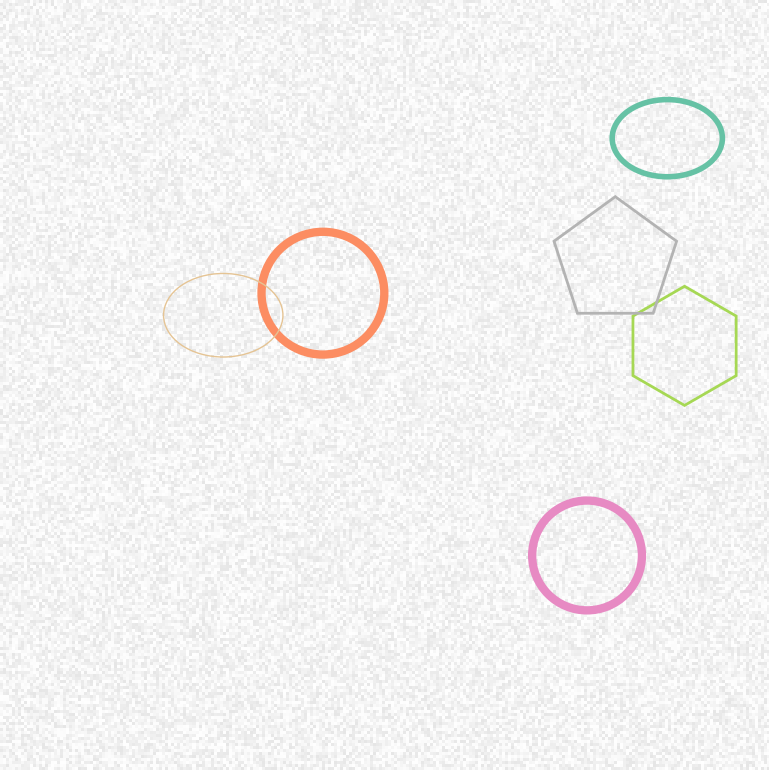[{"shape": "oval", "thickness": 2, "radius": 0.36, "center": [0.867, 0.821]}, {"shape": "circle", "thickness": 3, "radius": 0.4, "center": [0.419, 0.619]}, {"shape": "circle", "thickness": 3, "radius": 0.36, "center": [0.762, 0.279]}, {"shape": "hexagon", "thickness": 1, "radius": 0.39, "center": [0.889, 0.551]}, {"shape": "oval", "thickness": 0.5, "radius": 0.39, "center": [0.29, 0.591]}, {"shape": "pentagon", "thickness": 1, "radius": 0.42, "center": [0.799, 0.661]}]